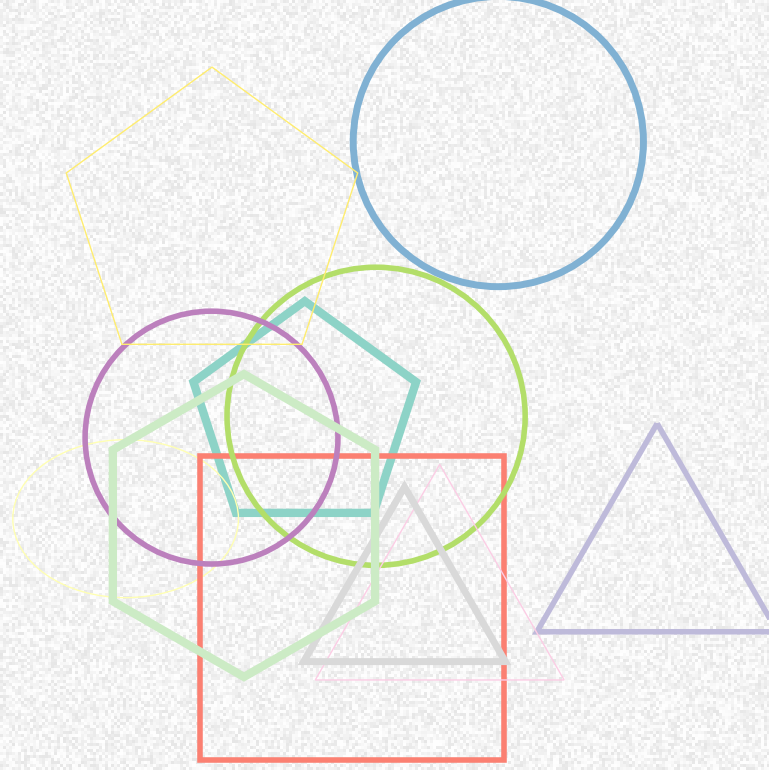[{"shape": "pentagon", "thickness": 3, "radius": 0.76, "center": [0.396, 0.457]}, {"shape": "oval", "thickness": 0.5, "radius": 0.73, "center": [0.163, 0.326]}, {"shape": "triangle", "thickness": 2, "radius": 0.9, "center": [0.853, 0.27]}, {"shape": "square", "thickness": 2, "radius": 0.99, "center": [0.457, 0.21]}, {"shape": "circle", "thickness": 2.5, "radius": 0.94, "center": [0.647, 0.816]}, {"shape": "circle", "thickness": 2, "radius": 0.97, "center": [0.488, 0.459]}, {"shape": "triangle", "thickness": 0.5, "radius": 0.93, "center": [0.571, 0.21]}, {"shape": "triangle", "thickness": 2.5, "radius": 0.76, "center": [0.525, 0.216]}, {"shape": "circle", "thickness": 2, "radius": 0.82, "center": [0.275, 0.432]}, {"shape": "hexagon", "thickness": 3, "radius": 0.98, "center": [0.317, 0.317]}, {"shape": "pentagon", "thickness": 0.5, "radius": 0.99, "center": [0.275, 0.714]}]